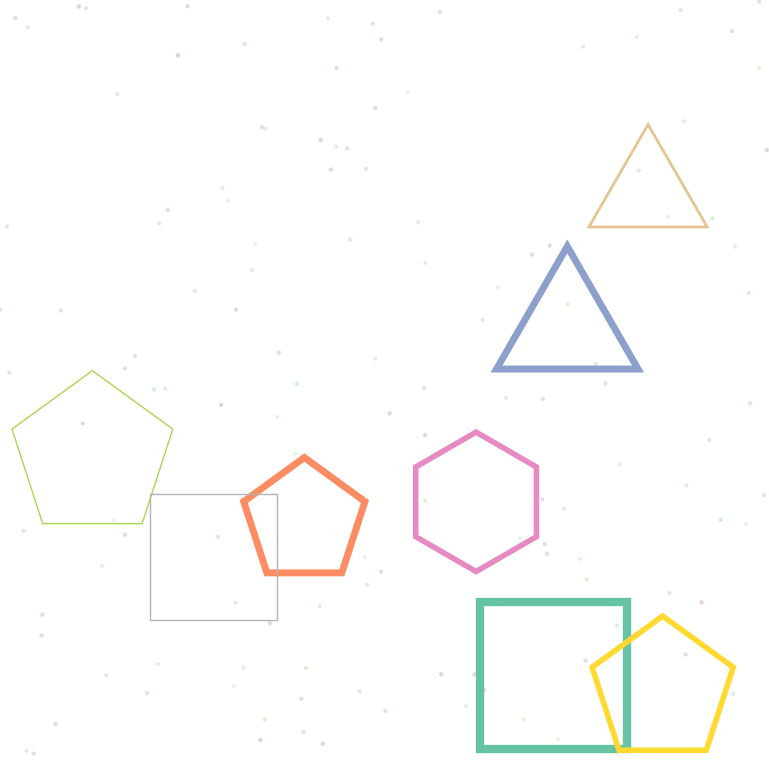[{"shape": "square", "thickness": 3, "radius": 0.48, "center": [0.719, 0.123]}, {"shape": "pentagon", "thickness": 2.5, "radius": 0.41, "center": [0.395, 0.323]}, {"shape": "triangle", "thickness": 2.5, "radius": 0.53, "center": [0.737, 0.574]}, {"shape": "hexagon", "thickness": 2, "radius": 0.45, "center": [0.618, 0.348]}, {"shape": "pentagon", "thickness": 0.5, "radius": 0.55, "center": [0.12, 0.409]}, {"shape": "pentagon", "thickness": 2, "radius": 0.48, "center": [0.861, 0.104]}, {"shape": "triangle", "thickness": 1, "radius": 0.44, "center": [0.842, 0.75]}, {"shape": "square", "thickness": 0.5, "radius": 0.41, "center": [0.277, 0.277]}]